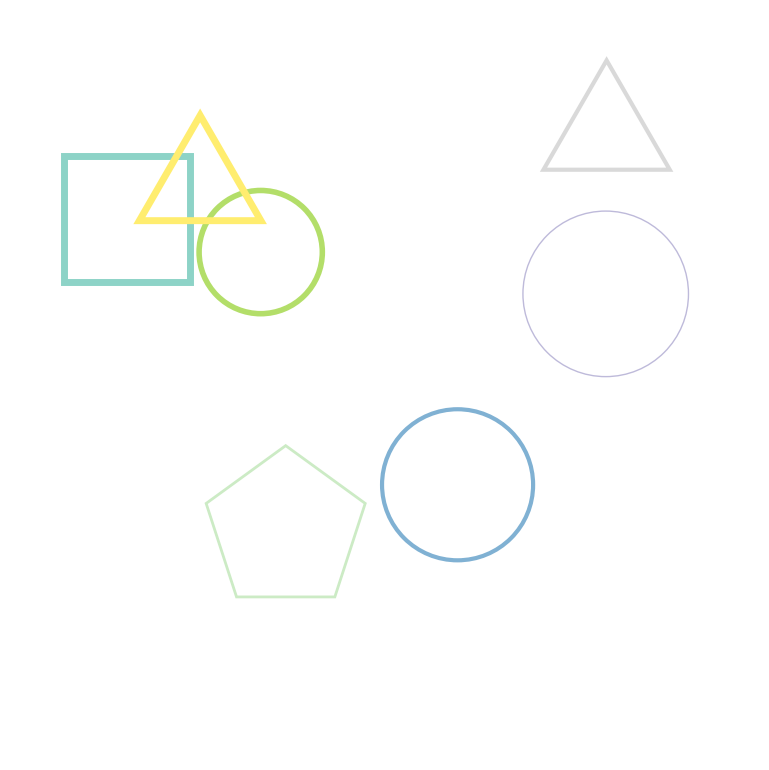[{"shape": "square", "thickness": 2.5, "radius": 0.41, "center": [0.165, 0.716]}, {"shape": "circle", "thickness": 0.5, "radius": 0.54, "center": [0.787, 0.618]}, {"shape": "circle", "thickness": 1.5, "radius": 0.49, "center": [0.594, 0.37]}, {"shape": "circle", "thickness": 2, "radius": 0.4, "center": [0.339, 0.673]}, {"shape": "triangle", "thickness": 1.5, "radius": 0.47, "center": [0.788, 0.827]}, {"shape": "pentagon", "thickness": 1, "radius": 0.54, "center": [0.371, 0.313]}, {"shape": "triangle", "thickness": 2.5, "radius": 0.46, "center": [0.26, 0.759]}]